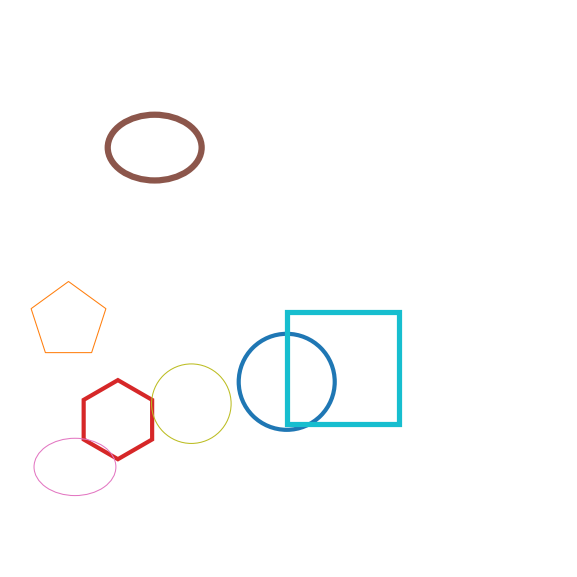[{"shape": "circle", "thickness": 2, "radius": 0.42, "center": [0.496, 0.338]}, {"shape": "pentagon", "thickness": 0.5, "radius": 0.34, "center": [0.119, 0.444]}, {"shape": "hexagon", "thickness": 2, "radius": 0.34, "center": [0.204, 0.272]}, {"shape": "oval", "thickness": 3, "radius": 0.41, "center": [0.268, 0.744]}, {"shape": "oval", "thickness": 0.5, "radius": 0.35, "center": [0.13, 0.191]}, {"shape": "circle", "thickness": 0.5, "radius": 0.34, "center": [0.331, 0.3]}, {"shape": "square", "thickness": 2.5, "radius": 0.49, "center": [0.594, 0.362]}]